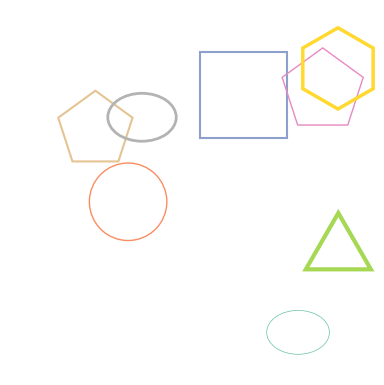[{"shape": "oval", "thickness": 0.5, "radius": 0.41, "center": [0.774, 0.137]}, {"shape": "circle", "thickness": 1, "radius": 0.5, "center": [0.333, 0.476]}, {"shape": "square", "thickness": 1.5, "radius": 0.56, "center": [0.633, 0.753]}, {"shape": "pentagon", "thickness": 1, "radius": 0.55, "center": [0.838, 0.765]}, {"shape": "triangle", "thickness": 3, "radius": 0.49, "center": [0.879, 0.349]}, {"shape": "hexagon", "thickness": 2.5, "radius": 0.53, "center": [0.878, 0.822]}, {"shape": "pentagon", "thickness": 1.5, "radius": 0.51, "center": [0.248, 0.663]}, {"shape": "oval", "thickness": 2, "radius": 0.44, "center": [0.369, 0.695]}]